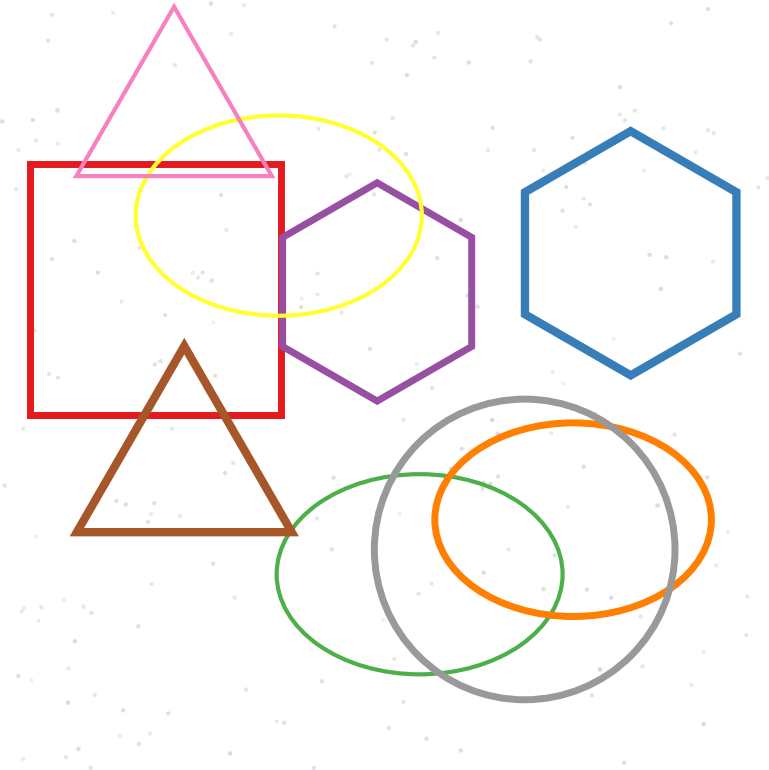[{"shape": "square", "thickness": 2.5, "radius": 0.82, "center": [0.202, 0.623]}, {"shape": "hexagon", "thickness": 3, "radius": 0.79, "center": [0.819, 0.671]}, {"shape": "oval", "thickness": 1.5, "radius": 0.93, "center": [0.545, 0.254]}, {"shape": "hexagon", "thickness": 2.5, "radius": 0.71, "center": [0.49, 0.621]}, {"shape": "oval", "thickness": 2.5, "radius": 0.9, "center": [0.744, 0.325]}, {"shape": "oval", "thickness": 1.5, "radius": 0.93, "center": [0.362, 0.72]}, {"shape": "triangle", "thickness": 3, "radius": 0.81, "center": [0.239, 0.389]}, {"shape": "triangle", "thickness": 1.5, "radius": 0.73, "center": [0.226, 0.845]}, {"shape": "circle", "thickness": 2.5, "radius": 0.98, "center": [0.681, 0.286]}]